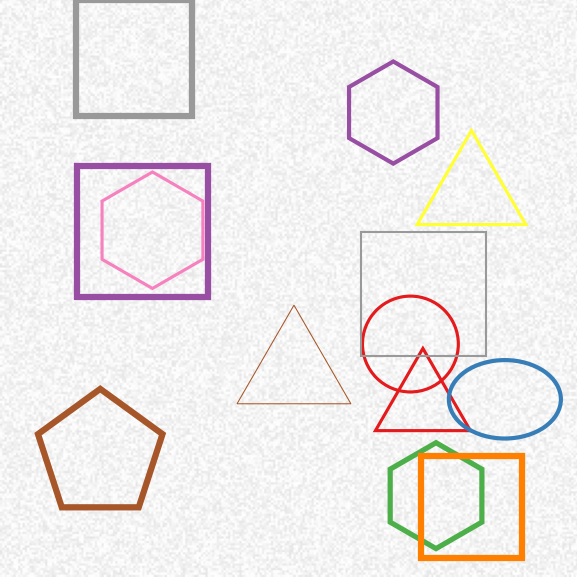[{"shape": "circle", "thickness": 1.5, "radius": 0.41, "center": [0.711, 0.403]}, {"shape": "triangle", "thickness": 1.5, "radius": 0.47, "center": [0.732, 0.301]}, {"shape": "oval", "thickness": 2, "radius": 0.49, "center": [0.874, 0.308]}, {"shape": "hexagon", "thickness": 2.5, "radius": 0.46, "center": [0.755, 0.141]}, {"shape": "hexagon", "thickness": 2, "radius": 0.44, "center": [0.681, 0.804]}, {"shape": "square", "thickness": 3, "radius": 0.57, "center": [0.247, 0.598]}, {"shape": "square", "thickness": 3, "radius": 0.44, "center": [0.816, 0.122]}, {"shape": "triangle", "thickness": 1.5, "radius": 0.54, "center": [0.816, 0.665]}, {"shape": "triangle", "thickness": 0.5, "radius": 0.57, "center": [0.509, 0.357]}, {"shape": "pentagon", "thickness": 3, "radius": 0.57, "center": [0.174, 0.212]}, {"shape": "hexagon", "thickness": 1.5, "radius": 0.5, "center": [0.264, 0.601]}, {"shape": "square", "thickness": 3, "radius": 0.5, "center": [0.232, 0.899]}, {"shape": "square", "thickness": 1, "radius": 0.54, "center": [0.733, 0.489]}]